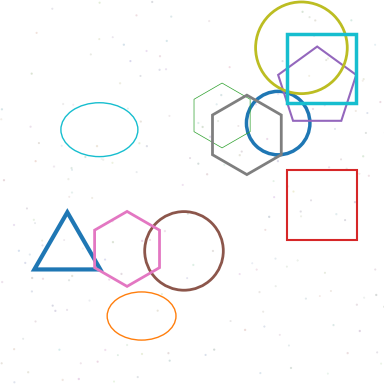[{"shape": "triangle", "thickness": 3, "radius": 0.49, "center": [0.175, 0.35]}, {"shape": "circle", "thickness": 2.5, "radius": 0.41, "center": [0.723, 0.68]}, {"shape": "oval", "thickness": 1, "radius": 0.45, "center": [0.368, 0.179]}, {"shape": "hexagon", "thickness": 0.5, "radius": 0.42, "center": [0.577, 0.7]}, {"shape": "square", "thickness": 1.5, "radius": 0.45, "center": [0.837, 0.468]}, {"shape": "pentagon", "thickness": 1.5, "radius": 0.53, "center": [0.824, 0.772]}, {"shape": "circle", "thickness": 2, "radius": 0.51, "center": [0.478, 0.348]}, {"shape": "hexagon", "thickness": 2, "radius": 0.49, "center": [0.33, 0.353]}, {"shape": "hexagon", "thickness": 2, "radius": 0.52, "center": [0.641, 0.65]}, {"shape": "circle", "thickness": 2, "radius": 0.6, "center": [0.783, 0.876]}, {"shape": "oval", "thickness": 1, "radius": 0.5, "center": [0.258, 0.663]}, {"shape": "square", "thickness": 2.5, "radius": 0.45, "center": [0.834, 0.822]}]